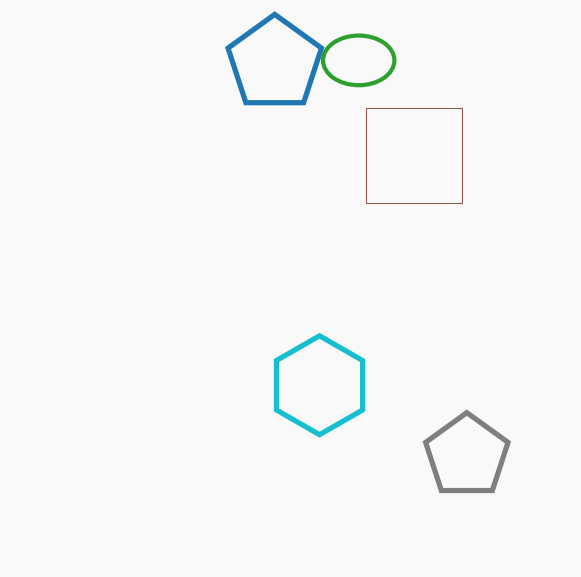[{"shape": "pentagon", "thickness": 2.5, "radius": 0.42, "center": [0.473, 0.89]}, {"shape": "oval", "thickness": 2, "radius": 0.31, "center": [0.617, 0.895]}, {"shape": "square", "thickness": 0.5, "radius": 0.41, "center": [0.712, 0.729]}, {"shape": "pentagon", "thickness": 2.5, "radius": 0.37, "center": [0.803, 0.21]}, {"shape": "hexagon", "thickness": 2.5, "radius": 0.43, "center": [0.55, 0.332]}]